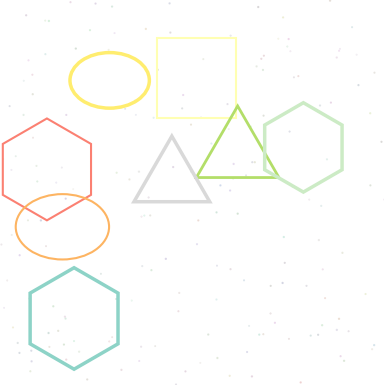[{"shape": "hexagon", "thickness": 2.5, "radius": 0.66, "center": [0.192, 0.173]}, {"shape": "square", "thickness": 1.5, "radius": 0.52, "center": [0.51, 0.797]}, {"shape": "hexagon", "thickness": 1.5, "radius": 0.66, "center": [0.122, 0.56]}, {"shape": "oval", "thickness": 1.5, "radius": 0.61, "center": [0.162, 0.411]}, {"shape": "triangle", "thickness": 2, "radius": 0.62, "center": [0.617, 0.601]}, {"shape": "triangle", "thickness": 2.5, "radius": 0.57, "center": [0.446, 0.533]}, {"shape": "hexagon", "thickness": 2.5, "radius": 0.58, "center": [0.788, 0.617]}, {"shape": "oval", "thickness": 2.5, "radius": 0.52, "center": [0.285, 0.791]}]